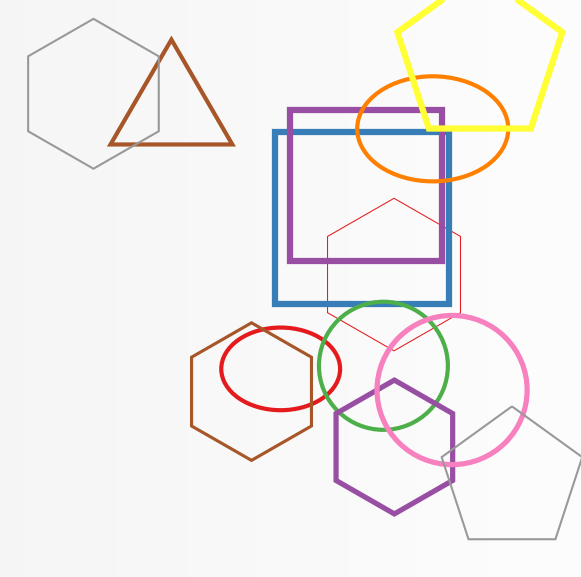[{"shape": "oval", "thickness": 2, "radius": 0.51, "center": [0.483, 0.36]}, {"shape": "hexagon", "thickness": 0.5, "radius": 0.66, "center": [0.678, 0.524]}, {"shape": "square", "thickness": 3, "radius": 0.75, "center": [0.623, 0.621]}, {"shape": "circle", "thickness": 2, "radius": 0.55, "center": [0.66, 0.366]}, {"shape": "hexagon", "thickness": 2.5, "radius": 0.58, "center": [0.678, 0.225]}, {"shape": "square", "thickness": 3, "radius": 0.65, "center": [0.63, 0.677]}, {"shape": "oval", "thickness": 2, "radius": 0.65, "center": [0.744, 0.776]}, {"shape": "pentagon", "thickness": 3, "radius": 0.75, "center": [0.826, 0.897]}, {"shape": "hexagon", "thickness": 1.5, "radius": 0.6, "center": [0.433, 0.321]}, {"shape": "triangle", "thickness": 2, "radius": 0.61, "center": [0.295, 0.809]}, {"shape": "circle", "thickness": 2.5, "radius": 0.65, "center": [0.778, 0.324]}, {"shape": "hexagon", "thickness": 1, "radius": 0.65, "center": [0.161, 0.837]}, {"shape": "pentagon", "thickness": 1, "radius": 0.64, "center": [0.881, 0.168]}]